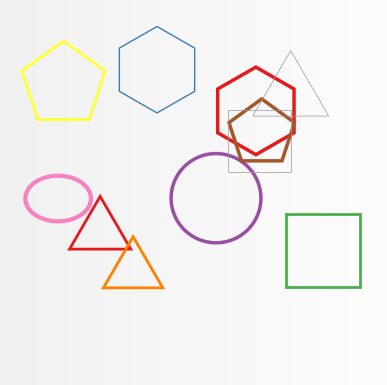[{"shape": "triangle", "thickness": 2, "radius": 0.46, "center": [0.258, 0.399]}, {"shape": "hexagon", "thickness": 2.5, "radius": 0.57, "center": [0.66, 0.712]}, {"shape": "hexagon", "thickness": 1, "radius": 0.56, "center": [0.405, 0.819]}, {"shape": "square", "thickness": 2, "radius": 0.48, "center": [0.834, 0.35]}, {"shape": "circle", "thickness": 2.5, "radius": 0.58, "center": [0.557, 0.485]}, {"shape": "triangle", "thickness": 2, "radius": 0.44, "center": [0.344, 0.297]}, {"shape": "pentagon", "thickness": 2, "radius": 0.56, "center": [0.164, 0.781]}, {"shape": "pentagon", "thickness": 2.5, "radius": 0.44, "center": [0.675, 0.654]}, {"shape": "oval", "thickness": 3, "radius": 0.42, "center": [0.15, 0.484]}, {"shape": "triangle", "thickness": 0.5, "radius": 0.57, "center": [0.75, 0.755]}, {"shape": "square", "thickness": 0.5, "radius": 0.4, "center": [0.67, 0.634]}]